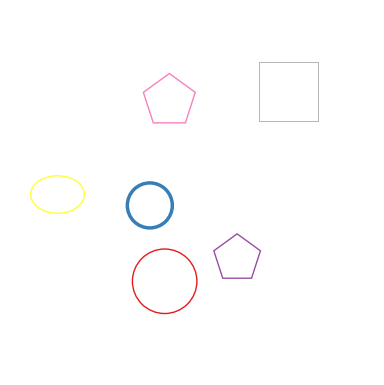[{"shape": "circle", "thickness": 1, "radius": 0.42, "center": [0.428, 0.269]}, {"shape": "circle", "thickness": 2.5, "radius": 0.29, "center": [0.389, 0.466]}, {"shape": "pentagon", "thickness": 1, "radius": 0.32, "center": [0.616, 0.329]}, {"shape": "oval", "thickness": 1, "radius": 0.35, "center": [0.149, 0.495]}, {"shape": "pentagon", "thickness": 1, "radius": 0.35, "center": [0.44, 0.738]}, {"shape": "square", "thickness": 0.5, "radius": 0.38, "center": [0.75, 0.761]}]